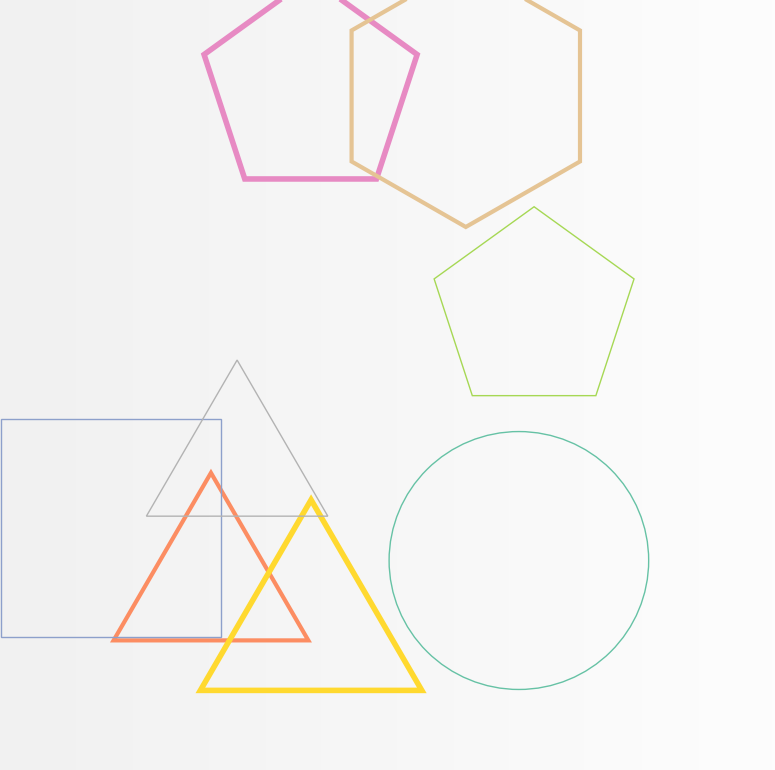[{"shape": "circle", "thickness": 0.5, "radius": 0.84, "center": [0.67, 0.272]}, {"shape": "triangle", "thickness": 1.5, "radius": 0.73, "center": [0.272, 0.241]}, {"shape": "square", "thickness": 0.5, "radius": 0.71, "center": [0.143, 0.314]}, {"shape": "pentagon", "thickness": 2, "radius": 0.72, "center": [0.401, 0.885]}, {"shape": "pentagon", "thickness": 0.5, "radius": 0.68, "center": [0.689, 0.596]}, {"shape": "triangle", "thickness": 2, "radius": 0.82, "center": [0.401, 0.186]}, {"shape": "hexagon", "thickness": 1.5, "radius": 0.85, "center": [0.601, 0.875]}, {"shape": "triangle", "thickness": 0.5, "radius": 0.68, "center": [0.306, 0.397]}]